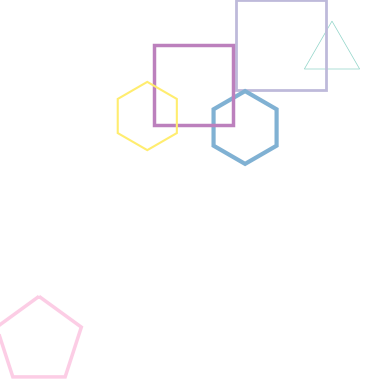[{"shape": "triangle", "thickness": 0.5, "radius": 0.41, "center": [0.862, 0.862]}, {"shape": "square", "thickness": 2, "radius": 0.59, "center": [0.73, 0.883]}, {"shape": "hexagon", "thickness": 3, "radius": 0.47, "center": [0.637, 0.669]}, {"shape": "pentagon", "thickness": 2.5, "radius": 0.58, "center": [0.101, 0.115]}, {"shape": "square", "thickness": 2.5, "radius": 0.52, "center": [0.503, 0.779]}, {"shape": "hexagon", "thickness": 1.5, "radius": 0.44, "center": [0.383, 0.699]}]